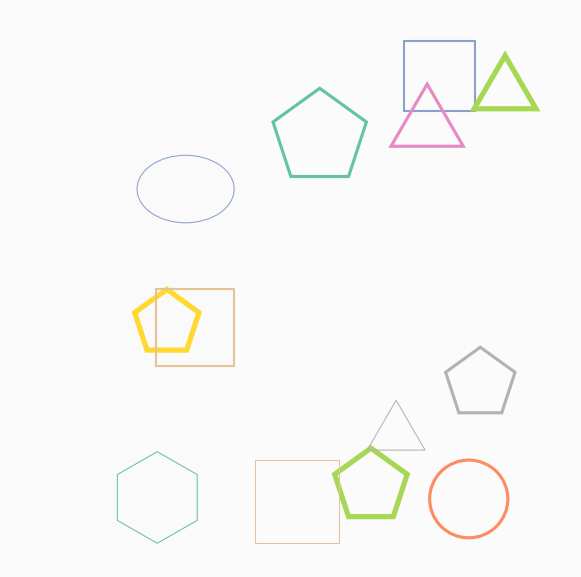[{"shape": "pentagon", "thickness": 1.5, "radius": 0.42, "center": [0.55, 0.762]}, {"shape": "hexagon", "thickness": 0.5, "radius": 0.4, "center": [0.271, 0.138]}, {"shape": "circle", "thickness": 1.5, "radius": 0.34, "center": [0.806, 0.135]}, {"shape": "oval", "thickness": 0.5, "radius": 0.42, "center": [0.319, 0.672]}, {"shape": "square", "thickness": 1, "radius": 0.3, "center": [0.756, 0.868]}, {"shape": "triangle", "thickness": 1.5, "radius": 0.36, "center": [0.735, 0.782]}, {"shape": "pentagon", "thickness": 2.5, "radius": 0.33, "center": [0.638, 0.158]}, {"shape": "triangle", "thickness": 2.5, "radius": 0.31, "center": [0.869, 0.841]}, {"shape": "pentagon", "thickness": 2.5, "radius": 0.29, "center": [0.287, 0.44]}, {"shape": "square", "thickness": 1, "radius": 0.33, "center": [0.335, 0.432]}, {"shape": "square", "thickness": 0.5, "radius": 0.36, "center": [0.511, 0.131]}, {"shape": "triangle", "thickness": 0.5, "radius": 0.29, "center": [0.682, 0.248]}, {"shape": "pentagon", "thickness": 1.5, "radius": 0.31, "center": [0.826, 0.335]}]